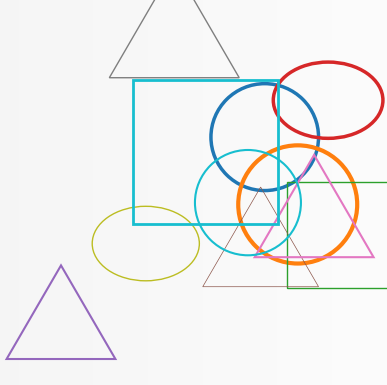[{"shape": "circle", "thickness": 2.5, "radius": 0.69, "center": [0.683, 0.644]}, {"shape": "circle", "thickness": 3, "radius": 0.77, "center": [0.768, 0.469]}, {"shape": "square", "thickness": 1, "radius": 0.69, "center": [0.878, 0.389]}, {"shape": "oval", "thickness": 2.5, "radius": 0.71, "center": [0.847, 0.74]}, {"shape": "triangle", "thickness": 1.5, "radius": 0.81, "center": [0.157, 0.149]}, {"shape": "triangle", "thickness": 0.5, "radius": 0.86, "center": [0.673, 0.342]}, {"shape": "triangle", "thickness": 1.5, "radius": 0.89, "center": [0.811, 0.421]}, {"shape": "triangle", "thickness": 1, "radius": 0.97, "center": [0.45, 0.895]}, {"shape": "oval", "thickness": 1, "radius": 0.69, "center": [0.376, 0.367]}, {"shape": "circle", "thickness": 1.5, "radius": 0.68, "center": [0.64, 0.474]}, {"shape": "square", "thickness": 2, "radius": 0.94, "center": [0.529, 0.606]}]